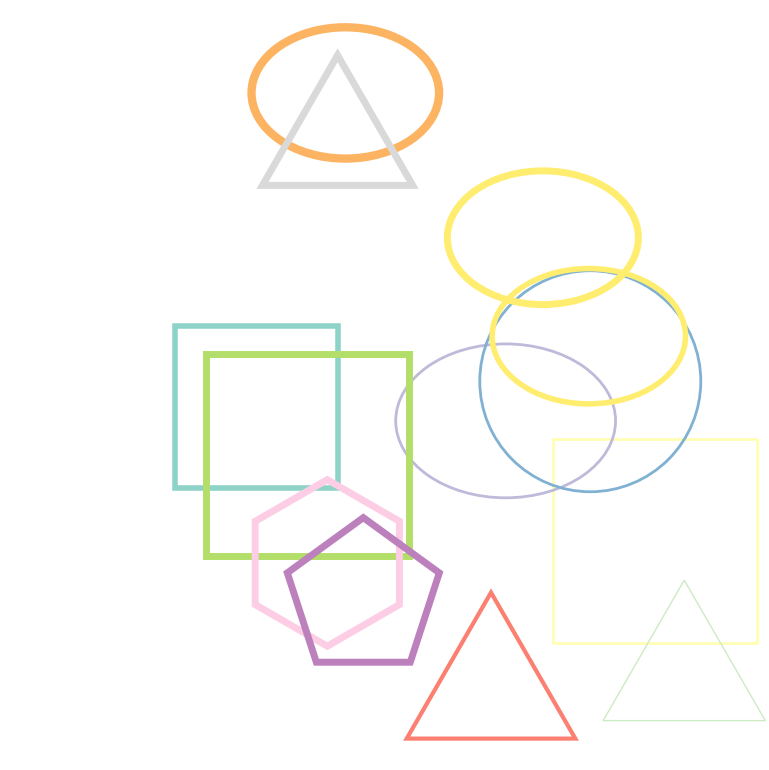[{"shape": "square", "thickness": 2, "radius": 0.53, "center": [0.333, 0.471]}, {"shape": "square", "thickness": 1, "radius": 0.66, "center": [0.85, 0.297]}, {"shape": "oval", "thickness": 1, "radius": 0.71, "center": [0.657, 0.453]}, {"shape": "triangle", "thickness": 1.5, "radius": 0.63, "center": [0.638, 0.104]}, {"shape": "circle", "thickness": 1, "radius": 0.72, "center": [0.767, 0.505]}, {"shape": "oval", "thickness": 3, "radius": 0.61, "center": [0.448, 0.879]}, {"shape": "square", "thickness": 2.5, "radius": 0.66, "center": [0.4, 0.409]}, {"shape": "hexagon", "thickness": 2.5, "radius": 0.54, "center": [0.425, 0.269]}, {"shape": "triangle", "thickness": 2.5, "radius": 0.56, "center": [0.438, 0.816]}, {"shape": "pentagon", "thickness": 2.5, "radius": 0.52, "center": [0.472, 0.224]}, {"shape": "triangle", "thickness": 0.5, "radius": 0.61, "center": [0.889, 0.125]}, {"shape": "oval", "thickness": 2.5, "radius": 0.62, "center": [0.705, 0.691]}, {"shape": "oval", "thickness": 2, "radius": 0.63, "center": [0.765, 0.563]}]